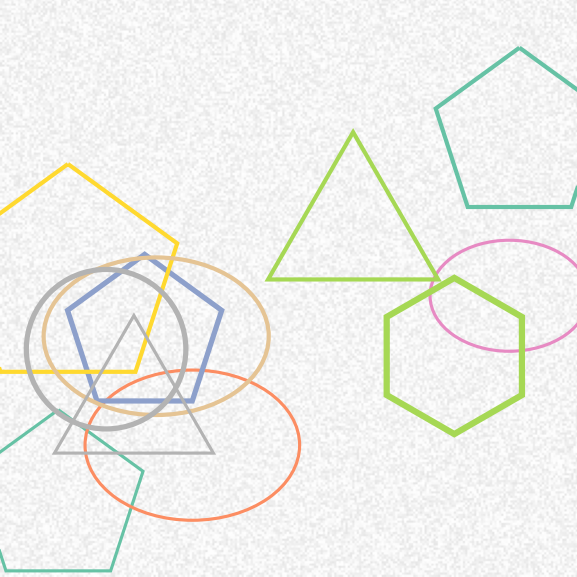[{"shape": "pentagon", "thickness": 1.5, "radius": 0.77, "center": [0.101, 0.135]}, {"shape": "pentagon", "thickness": 2, "radius": 0.76, "center": [0.899, 0.764]}, {"shape": "oval", "thickness": 1.5, "radius": 0.93, "center": [0.333, 0.228]}, {"shape": "pentagon", "thickness": 2.5, "radius": 0.7, "center": [0.25, 0.418]}, {"shape": "oval", "thickness": 1.5, "radius": 0.69, "center": [0.882, 0.487]}, {"shape": "triangle", "thickness": 2, "radius": 0.85, "center": [0.611, 0.6]}, {"shape": "hexagon", "thickness": 3, "radius": 0.68, "center": [0.787, 0.383]}, {"shape": "pentagon", "thickness": 2, "radius": 0.99, "center": [0.118, 0.516]}, {"shape": "oval", "thickness": 2, "radius": 0.97, "center": [0.27, 0.417]}, {"shape": "circle", "thickness": 2.5, "radius": 0.69, "center": [0.184, 0.394]}, {"shape": "triangle", "thickness": 1.5, "radius": 0.79, "center": [0.232, 0.294]}]